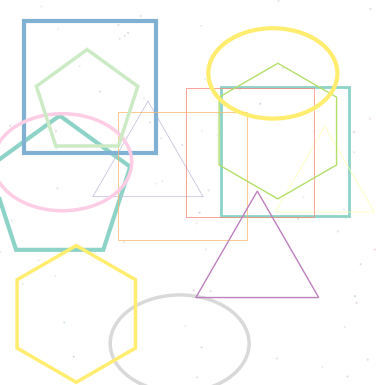[{"shape": "pentagon", "thickness": 3, "radius": 0.96, "center": [0.155, 0.507]}, {"shape": "square", "thickness": 2, "radius": 0.83, "center": [0.74, 0.607]}, {"shape": "triangle", "thickness": 0.5, "radius": 0.74, "center": [0.844, 0.523]}, {"shape": "triangle", "thickness": 0.5, "radius": 0.83, "center": [0.384, 0.572]}, {"shape": "square", "thickness": 0.5, "radius": 0.83, "center": [0.65, 0.604]}, {"shape": "square", "thickness": 3, "radius": 0.86, "center": [0.234, 0.774]}, {"shape": "square", "thickness": 0.5, "radius": 0.83, "center": [0.475, 0.543]}, {"shape": "hexagon", "thickness": 1, "radius": 0.88, "center": [0.722, 0.66]}, {"shape": "oval", "thickness": 2.5, "radius": 0.9, "center": [0.162, 0.579]}, {"shape": "oval", "thickness": 2.5, "radius": 0.9, "center": [0.467, 0.108]}, {"shape": "triangle", "thickness": 1, "radius": 0.92, "center": [0.668, 0.319]}, {"shape": "pentagon", "thickness": 2.5, "radius": 0.69, "center": [0.226, 0.733]}, {"shape": "hexagon", "thickness": 2.5, "radius": 0.89, "center": [0.198, 0.185]}, {"shape": "oval", "thickness": 3, "radius": 0.84, "center": [0.709, 0.809]}]